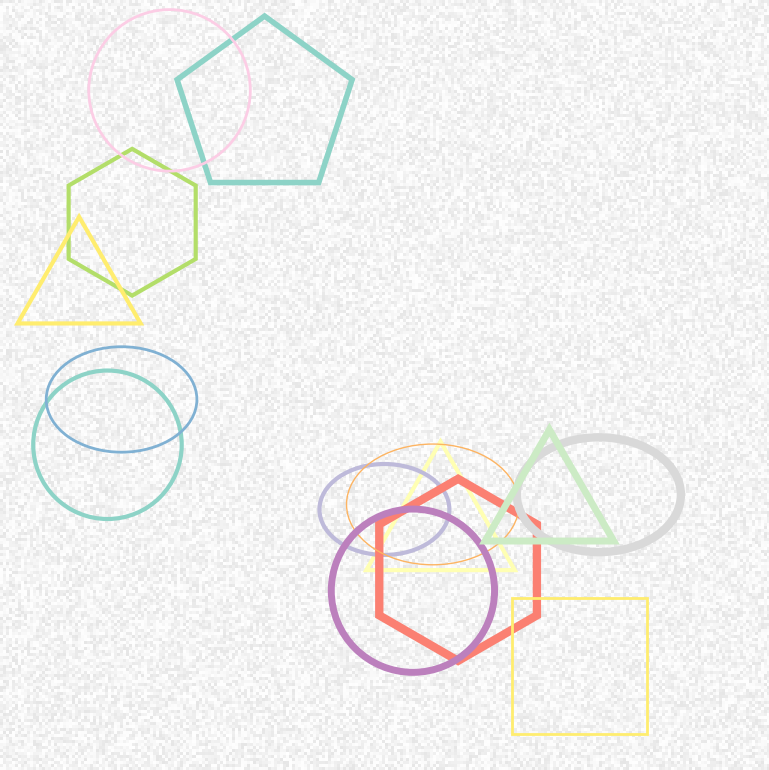[{"shape": "circle", "thickness": 1.5, "radius": 0.48, "center": [0.14, 0.422]}, {"shape": "pentagon", "thickness": 2, "radius": 0.6, "center": [0.344, 0.86]}, {"shape": "triangle", "thickness": 1.5, "radius": 0.56, "center": [0.572, 0.315]}, {"shape": "oval", "thickness": 1.5, "radius": 0.42, "center": [0.499, 0.338]}, {"shape": "hexagon", "thickness": 3, "radius": 0.59, "center": [0.595, 0.26]}, {"shape": "oval", "thickness": 1, "radius": 0.49, "center": [0.158, 0.481]}, {"shape": "oval", "thickness": 0.5, "radius": 0.56, "center": [0.562, 0.345]}, {"shape": "hexagon", "thickness": 1.5, "radius": 0.48, "center": [0.172, 0.711]}, {"shape": "circle", "thickness": 1, "radius": 0.52, "center": [0.22, 0.883]}, {"shape": "oval", "thickness": 3, "radius": 0.53, "center": [0.778, 0.357]}, {"shape": "circle", "thickness": 2.5, "radius": 0.53, "center": [0.536, 0.233]}, {"shape": "triangle", "thickness": 2.5, "radius": 0.48, "center": [0.714, 0.346]}, {"shape": "triangle", "thickness": 1.5, "radius": 0.46, "center": [0.103, 0.626]}, {"shape": "square", "thickness": 1, "radius": 0.44, "center": [0.753, 0.135]}]